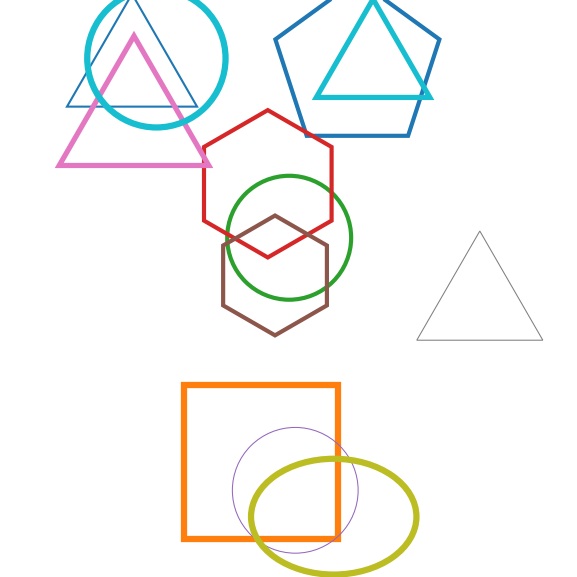[{"shape": "pentagon", "thickness": 2, "radius": 0.75, "center": [0.619, 0.885]}, {"shape": "triangle", "thickness": 1, "radius": 0.65, "center": [0.229, 0.88]}, {"shape": "square", "thickness": 3, "radius": 0.67, "center": [0.453, 0.199]}, {"shape": "circle", "thickness": 2, "radius": 0.54, "center": [0.501, 0.587]}, {"shape": "hexagon", "thickness": 2, "radius": 0.64, "center": [0.464, 0.681]}, {"shape": "circle", "thickness": 0.5, "radius": 0.54, "center": [0.511, 0.15]}, {"shape": "hexagon", "thickness": 2, "radius": 0.52, "center": [0.476, 0.522]}, {"shape": "triangle", "thickness": 2.5, "radius": 0.75, "center": [0.232, 0.787]}, {"shape": "triangle", "thickness": 0.5, "radius": 0.63, "center": [0.831, 0.473]}, {"shape": "oval", "thickness": 3, "radius": 0.72, "center": [0.578, 0.104]}, {"shape": "circle", "thickness": 3, "radius": 0.6, "center": [0.271, 0.898]}, {"shape": "triangle", "thickness": 2.5, "radius": 0.57, "center": [0.646, 0.887]}]